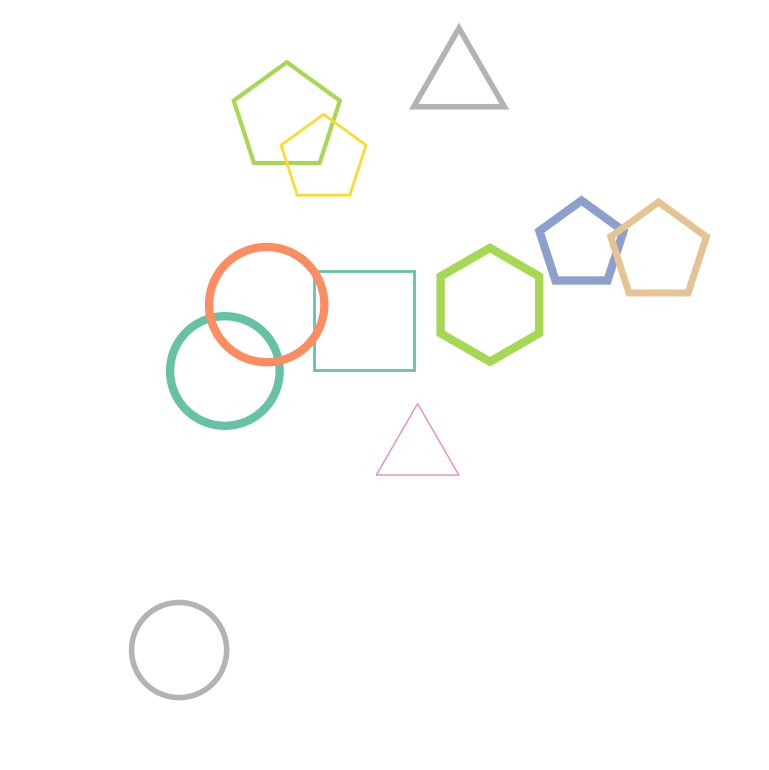[{"shape": "square", "thickness": 1, "radius": 0.32, "center": [0.473, 0.584]}, {"shape": "circle", "thickness": 3, "radius": 0.36, "center": [0.292, 0.518]}, {"shape": "circle", "thickness": 3, "radius": 0.37, "center": [0.346, 0.604]}, {"shape": "pentagon", "thickness": 3, "radius": 0.29, "center": [0.755, 0.682]}, {"shape": "triangle", "thickness": 0.5, "radius": 0.31, "center": [0.542, 0.414]}, {"shape": "hexagon", "thickness": 3, "radius": 0.37, "center": [0.636, 0.604]}, {"shape": "pentagon", "thickness": 1.5, "radius": 0.36, "center": [0.372, 0.847]}, {"shape": "pentagon", "thickness": 1, "radius": 0.29, "center": [0.42, 0.794]}, {"shape": "pentagon", "thickness": 2.5, "radius": 0.33, "center": [0.855, 0.672]}, {"shape": "triangle", "thickness": 2, "radius": 0.34, "center": [0.596, 0.895]}, {"shape": "circle", "thickness": 2, "radius": 0.31, "center": [0.233, 0.156]}]